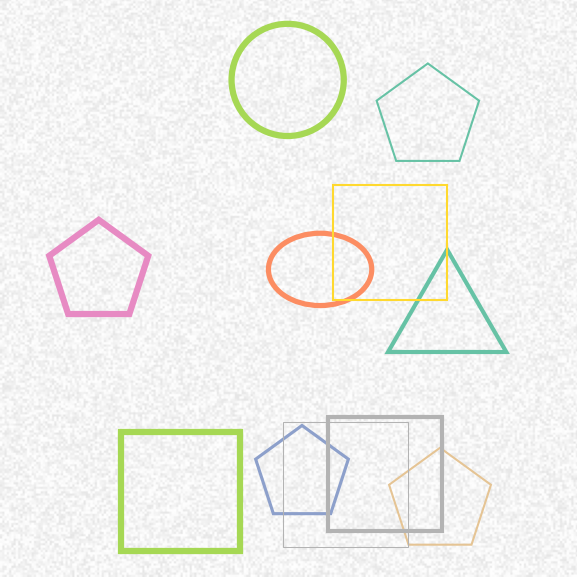[{"shape": "triangle", "thickness": 2, "radius": 0.59, "center": [0.774, 0.449]}, {"shape": "pentagon", "thickness": 1, "radius": 0.47, "center": [0.741, 0.796]}, {"shape": "oval", "thickness": 2.5, "radius": 0.45, "center": [0.554, 0.533]}, {"shape": "pentagon", "thickness": 1.5, "radius": 0.42, "center": [0.523, 0.178]}, {"shape": "pentagon", "thickness": 3, "radius": 0.45, "center": [0.171, 0.528]}, {"shape": "square", "thickness": 3, "radius": 0.51, "center": [0.313, 0.148]}, {"shape": "circle", "thickness": 3, "radius": 0.49, "center": [0.498, 0.861]}, {"shape": "square", "thickness": 1, "radius": 0.5, "center": [0.675, 0.579]}, {"shape": "pentagon", "thickness": 1, "radius": 0.46, "center": [0.762, 0.131]}, {"shape": "square", "thickness": 2, "radius": 0.49, "center": [0.667, 0.178]}, {"shape": "square", "thickness": 0.5, "radius": 0.54, "center": [0.598, 0.16]}]